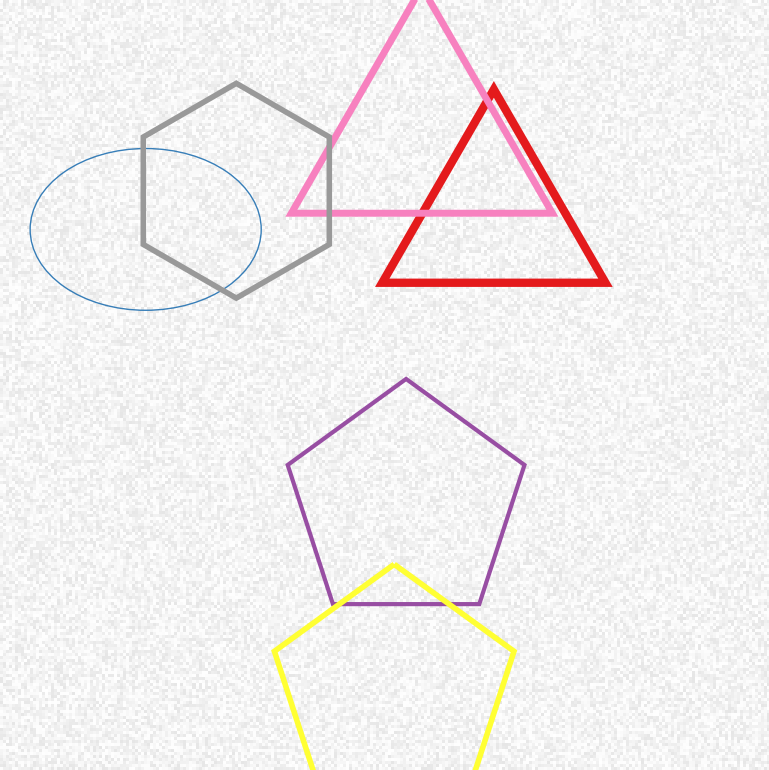[{"shape": "triangle", "thickness": 3, "radius": 0.84, "center": [0.641, 0.716]}, {"shape": "oval", "thickness": 0.5, "radius": 0.75, "center": [0.189, 0.702]}, {"shape": "pentagon", "thickness": 1.5, "radius": 0.81, "center": [0.527, 0.346]}, {"shape": "pentagon", "thickness": 2, "radius": 0.82, "center": [0.512, 0.104]}, {"shape": "triangle", "thickness": 2.5, "radius": 0.98, "center": [0.548, 0.821]}, {"shape": "hexagon", "thickness": 2, "radius": 0.7, "center": [0.307, 0.752]}]